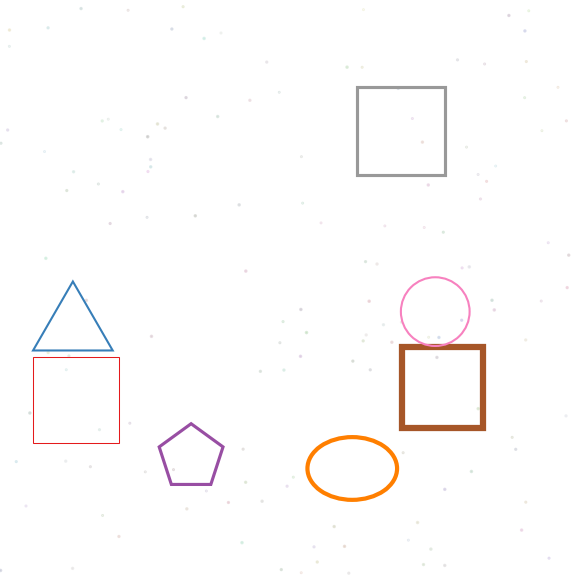[{"shape": "square", "thickness": 0.5, "radius": 0.37, "center": [0.131, 0.306]}, {"shape": "triangle", "thickness": 1, "radius": 0.4, "center": [0.126, 0.432]}, {"shape": "pentagon", "thickness": 1.5, "radius": 0.29, "center": [0.331, 0.207]}, {"shape": "oval", "thickness": 2, "radius": 0.39, "center": [0.61, 0.188]}, {"shape": "square", "thickness": 3, "radius": 0.35, "center": [0.766, 0.328]}, {"shape": "circle", "thickness": 1, "radius": 0.3, "center": [0.754, 0.46]}, {"shape": "square", "thickness": 1.5, "radius": 0.38, "center": [0.694, 0.773]}]